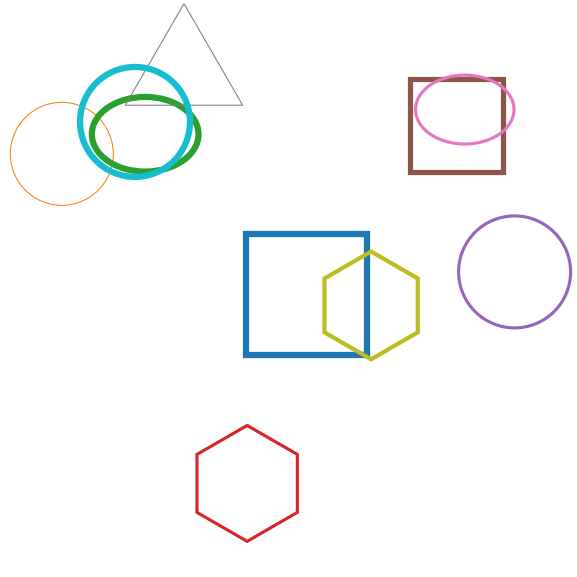[{"shape": "square", "thickness": 3, "radius": 0.52, "center": [0.531, 0.489]}, {"shape": "circle", "thickness": 0.5, "radius": 0.45, "center": [0.107, 0.733]}, {"shape": "oval", "thickness": 3, "radius": 0.46, "center": [0.251, 0.767]}, {"shape": "hexagon", "thickness": 1.5, "radius": 0.5, "center": [0.428, 0.162]}, {"shape": "circle", "thickness": 1.5, "radius": 0.48, "center": [0.891, 0.528]}, {"shape": "square", "thickness": 2.5, "radius": 0.4, "center": [0.791, 0.782]}, {"shape": "oval", "thickness": 1.5, "radius": 0.43, "center": [0.805, 0.809]}, {"shape": "triangle", "thickness": 0.5, "radius": 0.59, "center": [0.319, 0.876]}, {"shape": "hexagon", "thickness": 2, "radius": 0.47, "center": [0.643, 0.47]}, {"shape": "circle", "thickness": 3, "radius": 0.48, "center": [0.234, 0.788]}]